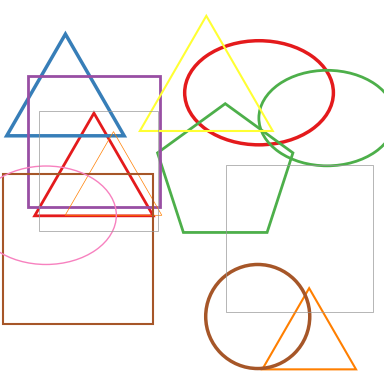[{"shape": "triangle", "thickness": 2, "radius": 0.89, "center": [0.244, 0.528]}, {"shape": "oval", "thickness": 2.5, "radius": 0.97, "center": [0.673, 0.759]}, {"shape": "triangle", "thickness": 2.5, "radius": 0.88, "center": [0.17, 0.735]}, {"shape": "pentagon", "thickness": 2, "radius": 0.92, "center": [0.585, 0.546]}, {"shape": "oval", "thickness": 2, "radius": 0.89, "center": [0.85, 0.693]}, {"shape": "square", "thickness": 2, "radius": 0.86, "center": [0.244, 0.632]}, {"shape": "triangle", "thickness": 0.5, "radius": 0.72, "center": [0.295, 0.513]}, {"shape": "triangle", "thickness": 1.5, "radius": 0.7, "center": [0.803, 0.111]}, {"shape": "triangle", "thickness": 1.5, "radius": 1.0, "center": [0.536, 0.759]}, {"shape": "square", "thickness": 1.5, "radius": 0.97, "center": [0.203, 0.353]}, {"shape": "circle", "thickness": 2.5, "radius": 0.68, "center": [0.669, 0.178]}, {"shape": "oval", "thickness": 1, "radius": 0.91, "center": [0.12, 0.441]}, {"shape": "square", "thickness": 0.5, "radius": 0.95, "center": [0.778, 0.38]}, {"shape": "square", "thickness": 0.5, "radius": 0.78, "center": [0.256, 0.556]}]